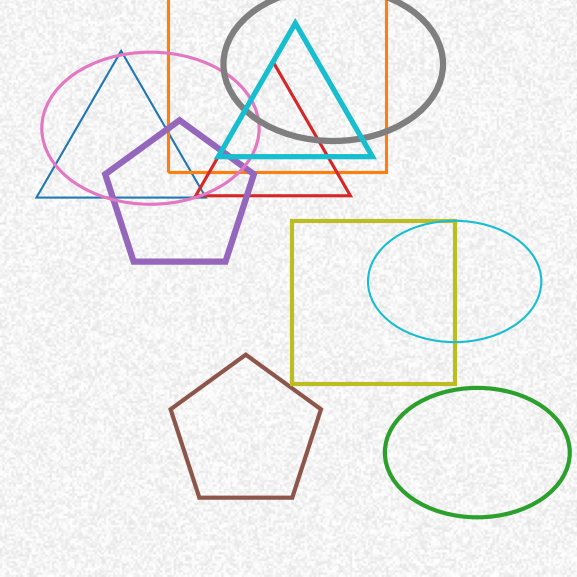[{"shape": "triangle", "thickness": 1, "radius": 0.85, "center": [0.21, 0.742]}, {"shape": "square", "thickness": 1.5, "radius": 0.95, "center": [0.48, 0.89]}, {"shape": "oval", "thickness": 2, "radius": 0.8, "center": [0.827, 0.215]}, {"shape": "triangle", "thickness": 1.5, "radius": 0.77, "center": [0.473, 0.738]}, {"shape": "pentagon", "thickness": 3, "radius": 0.68, "center": [0.311, 0.656]}, {"shape": "pentagon", "thickness": 2, "radius": 0.68, "center": [0.426, 0.248]}, {"shape": "oval", "thickness": 1.5, "radius": 0.94, "center": [0.261, 0.777]}, {"shape": "oval", "thickness": 3, "radius": 0.95, "center": [0.577, 0.888]}, {"shape": "square", "thickness": 2, "radius": 0.71, "center": [0.646, 0.476]}, {"shape": "oval", "thickness": 1, "radius": 0.75, "center": [0.787, 0.512]}, {"shape": "triangle", "thickness": 2.5, "radius": 0.77, "center": [0.511, 0.805]}]